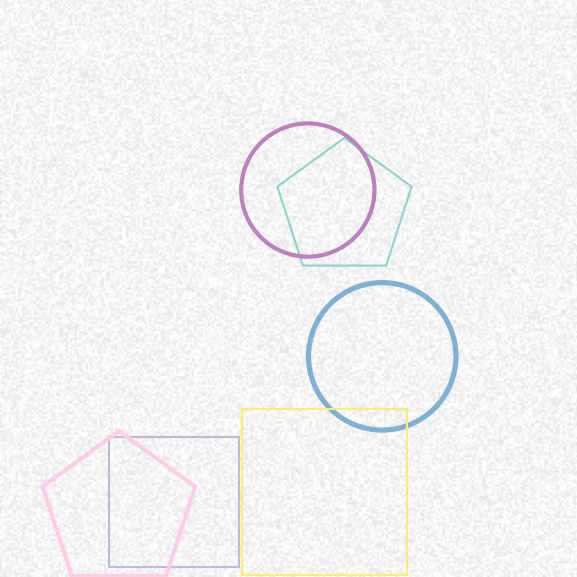[{"shape": "pentagon", "thickness": 1, "radius": 0.61, "center": [0.597, 0.638]}, {"shape": "square", "thickness": 1, "radius": 0.56, "center": [0.302, 0.13]}, {"shape": "circle", "thickness": 2.5, "radius": 0.64, "center": [0.662, 0.382]}, {"shape": "pentagon", "thickness": 2, "radius": 0.69, "center": [0.206, 0.114]}, {"shape": "circle", "thickness": 2, "radius": 0.58, "center": [0.533, 0.67]}, {"shape": "square", "thickness": 1, "radius": 0.72, "center": [0.562, 0.147]}]